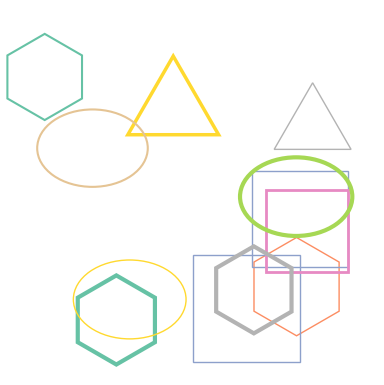[{"shape": "hexagon", "thickness": 3, "radius": 0.58, "center": [0.302, 0.169]}, {"shape": "hexagon", "thickness": 1.5, "radius": 0.56, "center": [0.116, 0.8]}, {"shape": "hexagon", "thickness": 1, "radius": 0.64, "center": [0.77, 0.256]}, {"shape": "square", "thickness": 1, "radius": 0.69, "center": [0.64, 0.199]}, {"shape": "square", "thickness": 1, "radius": 0.62, "center": [0.779, 0.432]}, {"shape": "square", "thickness": 2, "radius": 0.53, "center": [0.797, 0.4]}, {"shape": "oval", "thickness": 3, "radius": 0.73, "center": [0.769, 0.489]}, {"shape": "oval", "thickness": 1, "radius": 0.73, "center": [0.337, 0.222]}, {"shape": "triangle", "thickness": 2.5, "radius": 0.68, "center": [0.45, 0.718]}, {"shape": "oval", "thickness": 1.5, "radius": 0.72, "center": [0.24, 0.615]}, {"shape": "hexagon", "thickness": 3, "radius": 0.57, "center": [0.659, 0.247]}, {"shape": "triangle", "thickness": 1, "radius": 0.58, "center": [0.812, 0.67]}]